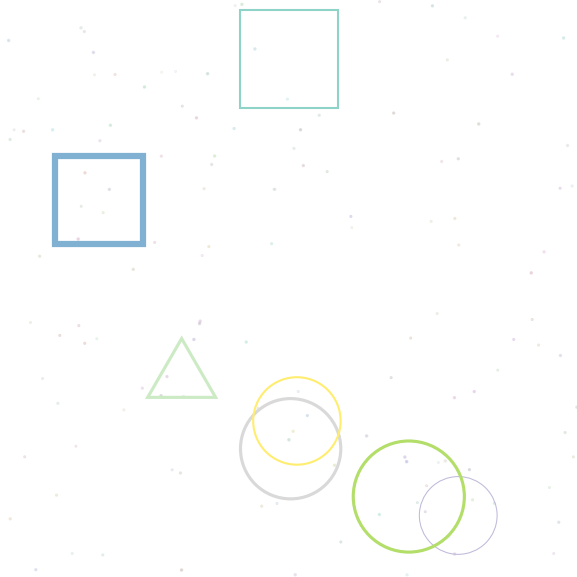[{"shape": "square", "thickness": 1, "radius": 0.43, "center": [0.5, 0.897]}, {"shape": "circle", "thickness": 0.5, "radius": 0.34, "center": [0.793, 0.107]}, {"shape": "square", "thickness": 3, "radius": 0.38, "center": [0.171, 0.652]}, {"shape": "circle", "thickness": 1.5, "radius": 0.48, "center": [0.708, 0.139]}, {"shape": "circle", "thickness": 1.5, "radius": 0.43, "center": [0.503, 0.222]}, {"shape": "triangle", "thickness": 1.5, "radius": 0.34, "center": [0.315, 0.345]}, {"shape": "circle", "thickness": 1, "radius": 0.38, "center": [0.514, 0.27]}]